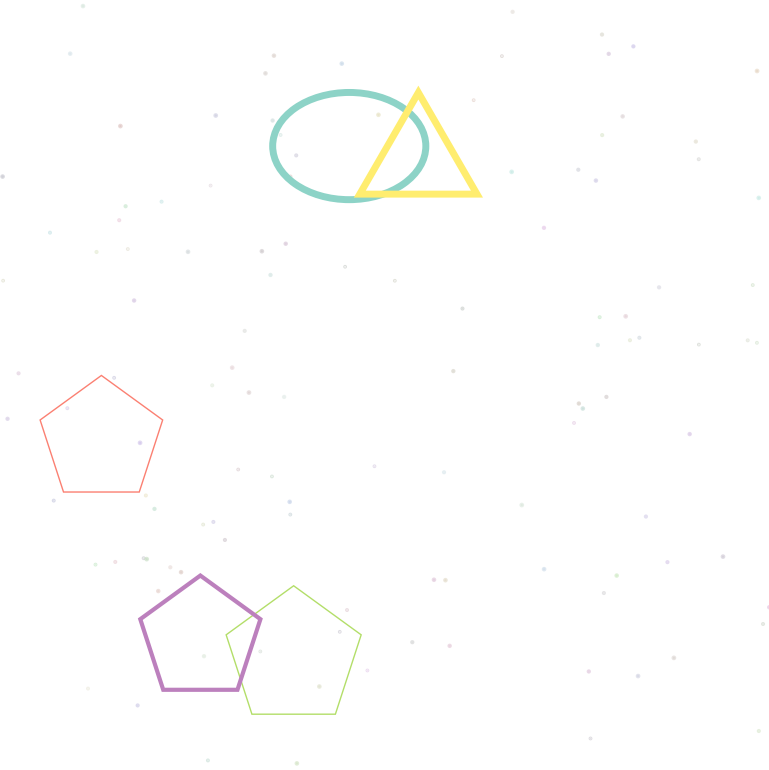[{"shape": "oval", "thickness": 2.5, "radius": 0.5, "center": [0.454, 0.81]}, {"shape": "pentagon", "thickness": 0.5, "radius": 0.42, "center": [0.132, 0.429]}, {"shape": "pentagon", "thickness": 0.5, "radius": 0.46, "center": [0.381, 0.147]}, {"shape": "pentagon", "thickness": 1.5, "radius": 0.41, "center": [0.26, 0.171]}, {"shape": "triangle", "thickness": 2.5, "radius": 0.44, "center": [0.543, 0.792]}]